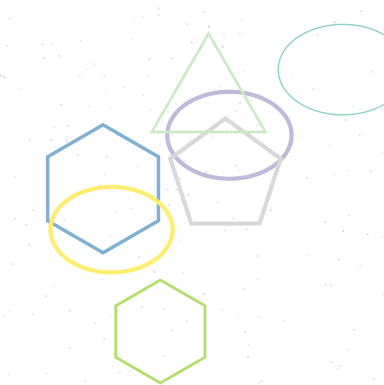[{"shape": "oval", "thickness": 1, "radius": 0.84, "center": [0.891, 0.819]}, {"shape": "oval", "thickness": 3, "radius": 0.81, "center": [0.596, 0.649]}, {"shape": "hexagon", "thickness": 2.5, "radius": 0.83, "center": [0.268, 0.51]}, {"shape": "hexagon", "thickness": 2, "radius": 0.67, "center": [0.417, 0.139]}, {"shape": "pentagon", "thickness": 3, "radius": 0.75, "center": [0.586, 0.541]}, {"shape": "triangle", "thickness": 2, "radius": 0.85, "center": [0.542, 0.742]}, {"shape": "oval", "thickness": 3, "radius": 0.79, "center": [0.29, 0.403]}]